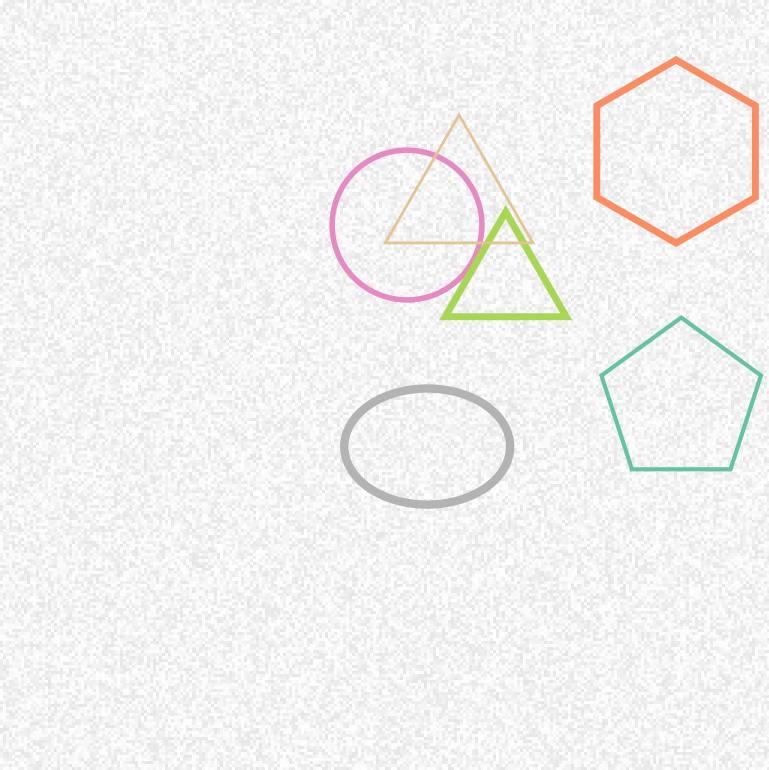[{"shape": "pentagon", "thickness": 1.5, "radius": 0.54, "center": [0.885, 0.479]}, {"shape": "hexagon", "thickness": 2.5, "radius": 0.59, "center": [0.878, 0.803]}, {"shape": "circle", "thickness": 2, "radius": 0.49, "center": [0.529, 0.708]}, {"shape": "triangle", "thickness": 2.5, "radius": 0.45, "center": [0.657, 0.634]}, {"shape": "triangle", "thickness": 1, "radius": 0.55, "center": [0.596, 0.74]}, {"shape": "oval", "thickness": 3, "radius": 0.54, "center": [0.555, 0.42]}]